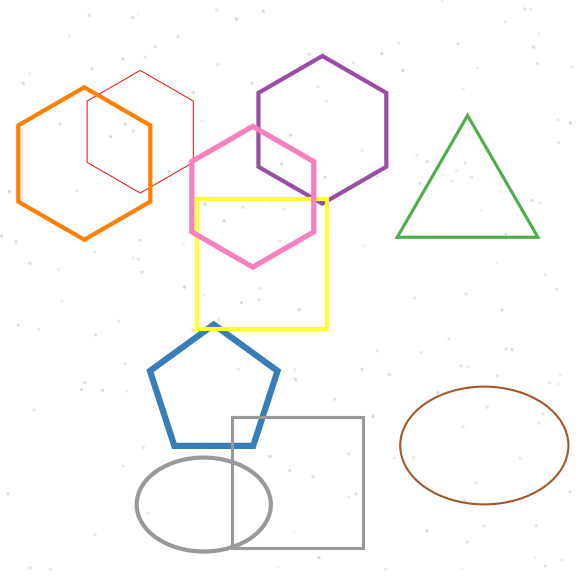[{"shape": "hexagon", "thickness": 0.5, "radius": 0.53, "center": [0.243, 0.771]}, {"shape": "pentagon", "thickness": 3, "radius": 0.58, "center": [0.37, 0.321]}, {"shape": "triangle", "thickness": 1.5, "radius": 0.7, "center": [0.81, 0.659]}, {"shape": "hexagon", "thickness": 2, "radius": 0.64, "center": [0.558, 0.774]}, {"shape": "hexagon", "thickness": 2, "radius": 0.66, "center": [0.146, 0.716]}, {"shape": "square", "thickness": 2, "radius": 0.56, "center": [0.453, 0.542]}, {"shape": "oval", "thickness": 1, "radius": 0.73, "center": [0.839, 0.228]}, {"shape": "hexagon", "thickness": 2.5, "radius": 0.61, "center": [0.438, 0.658]}, {"shape": "oval", "thickness": 2, "radius": 0.58, "center": [0.353, 0.125]}, {"shape": "square", "thickness": 1.5, "radius": 0.56, "center": [0.515, 0.163]}]